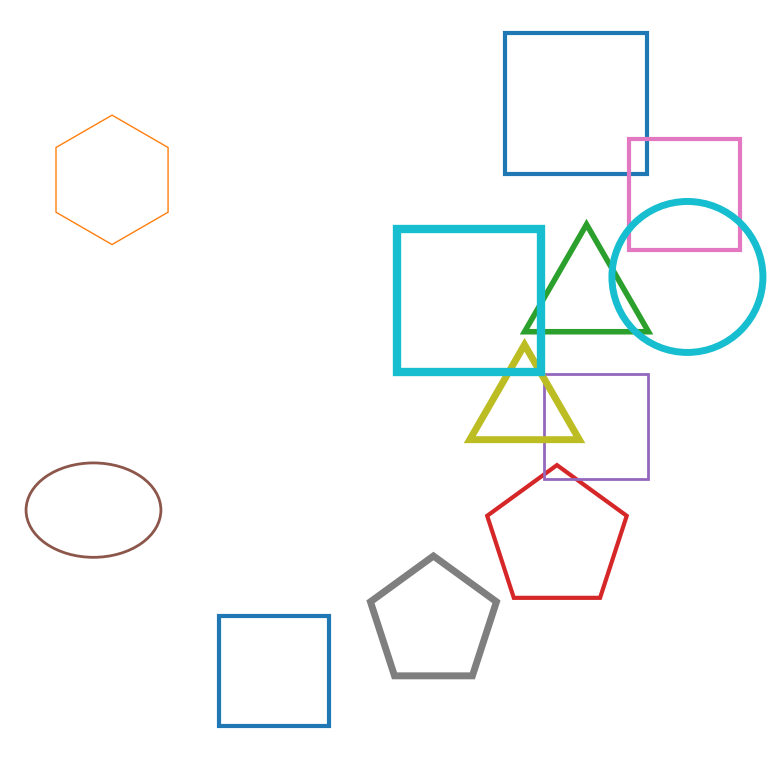[{"shape": "square", "thickness": 1.5, "radius": 0.46, "center": [0.748, 0.866]}, {"shape": "square", "thickness": 1.5, "radius": 0.36, "center": [0.356, 0.128]}, {"shape": "hexagon", "thickness": 0.5, "radius": 0.42, "center": [0.145, 0.766]}, {"shape": "triangle", "thickness": 2, "radius": 0.46, "center": [0.762, 0.616]}, {"shape": "pentagon", "thickness": 1.5, "radius": 0.48, "center": [0.723, 0.301]}, {"shape": "square", "thickness": 1, "radius": 0.34, "center": [0.774, 0.446]}, {"shape": "oval", "thickness": 1, "radius": 0.44, "center": [0.121, 0.338]}, {"shape": "square", "thickness": 1.5, "radius": 0.36, "center": [0.889, 0.747]}, {"shape": "pentagon", "thickness": 2.5, "radius": 0.43, "center": [0.563, 0.192]}, {"shape": "triangle", "thickness": 2.5, "radius": 0.41, "center": [0.681, 0.47]}, {"shape": "circle", "thickness": 2.5, "radius": 0.49, "center": [0.893, 0.64]}, {"shape": "square", "thickness": 3, "radius": 0.47, "center": [0.609, 0.61]}]